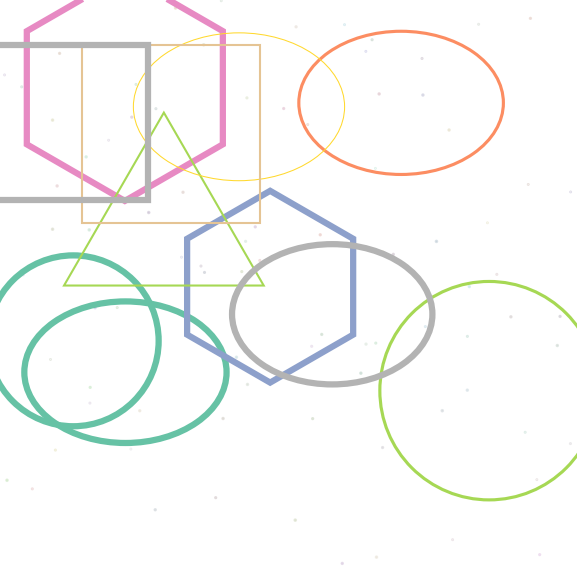[{"shape": "oval", "thickness": 3, "radius": 0.88, "center": [0.217, 0.355]}, {"shape": "circle", "thickness": 3, "radius": 0.74, "center": [0.127, 0.409]}, {"shape": "oval", "thickness": 1.5, "radius": 0.89, "center": [0.695, 0.821]}, {"shape": "hexagon", "thickness": 3, "radius": 0.83, "center": [0.468, 0.503]}, {"shape": "hexagon", "thickness": 3, "radius": 0.98, "center": [0.216, 0.847]}, {"shape": "triangle", "thickness": 1, "radius": 1.0, "center": [0.284, 0.605]}, {"shape": "circle", "thickness": 1.5, "radius": 0.95, "center": [0.847, 0.323]}, {"shape": "oval", "thickness": 0.5, "radius": 0.91, "center": [0.414, 0.814]}, {"shape": "square", "thickness": 1, "radius": 0.77, "center": [0.296, 0.767]}, {"shape": "square", "thickness": 3, "radius": 0.67, "center": [0.122, 0.787]}, {"shape": "oval", "thickness": 3, "radius": 0.87, "center": [0.575, 0.455]}]